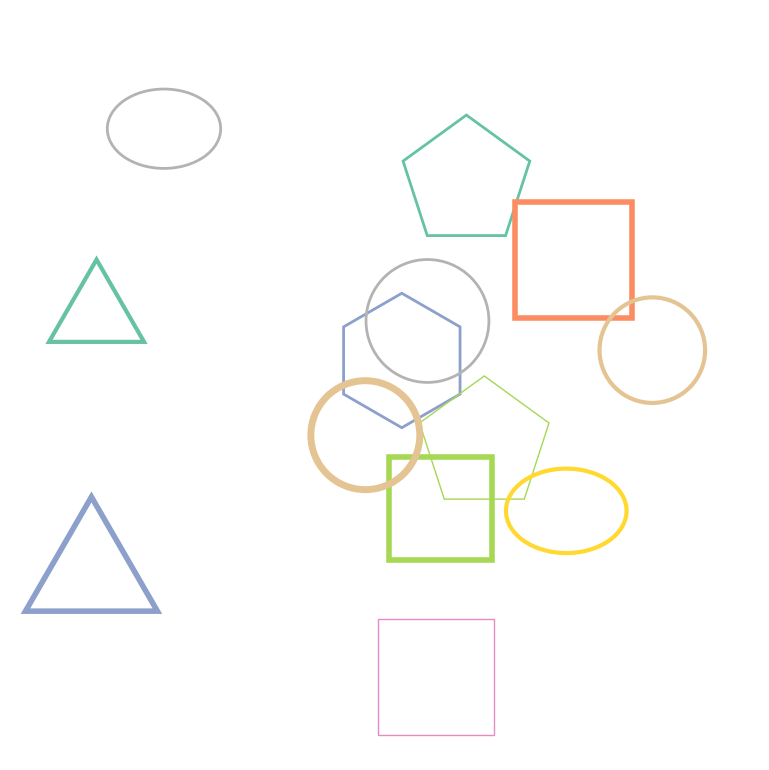[{"shape": "triangle", "thickness": 1.5, "radius": 0.36, "center": [0.125, 0.592]}, {"shape": "pentagon", "thickness": 1, "radius": 0.43, "center": [0.606, 0.764]}, {"shape": "square", "thickness": 2, "radius": 0.38, "center": [0.745, 0.662]}, {"shape": "hexagon", "thickness": 1, "radius": 0.44, "center": [0.522, 0.532]}, {"shape": "triangle", "thickness": 2, "radius": 0.49, "center": [0.119, 0.256]}, {"shape": "square", "thickness": 0.5, "radius": 0.38, "center": [0.566, 0.121]}, {"shape": "pentagon", "thickness": 0.5, "radius": 0.44, "center": [0.629, 0.423]}, {"shape": "square", "thickness": 2, "radius": 0.33, "center": [0.572, 0.34]}, {"shape": "oval", "thickness": 1.5, "radius": 0.39, "center": [0.735, 0.337]}, {"shape": "circle", "thickness": 2.5, "radius": 0.35, "center": [0.474, 0.435]}, {"shape": "circle", "thickness": 1.5, "radius": 0.34, "center": [0.847, 0.545]}, {"shape": "circle", "thickness": 1, "radius": 0.4, "center": [0.555, 0.583]}, {"shape": "oval", "thickness": 1, "radius": 0.37, "center": [0.213, 0.833]}]